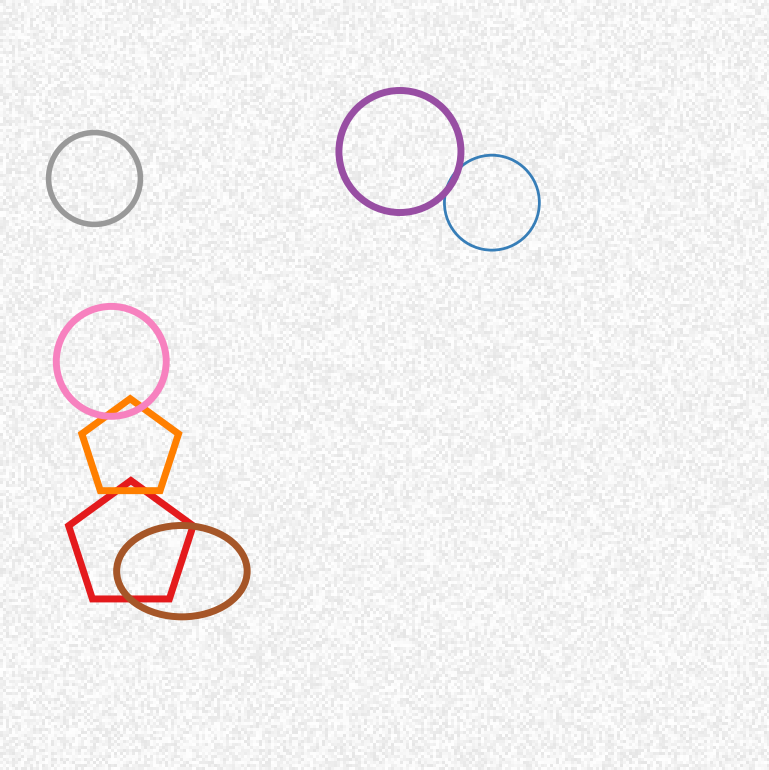[{"shape": "pentagon", "thickness": 2.5, "radius": 0.43, "center": [0.17, 0.291]}, {"shape": "circle", "thickness": 1, "radius": 0.31, "center": [0.639, 0.737]}, {"shape": "circle", "thickness": 2.5, "radius": 0.4, "center": [0.519, 0.803]}, {"shape": "pentagon", "thickness": 2.5, "radius": 0.33, "center": [0.169, 0.416]}, {"shape": "oval", "thickness": 2.5, "radius": 0.42, "center": [0.236, 0.258]}, {"shape": "circle", "thickness": 2.5, "radius": 0.36, "center": [0.144, 0.531]}, {"shape": "circle", "thickness": 2, "radius": 0.3, "center": [0.123, 0.768]}]